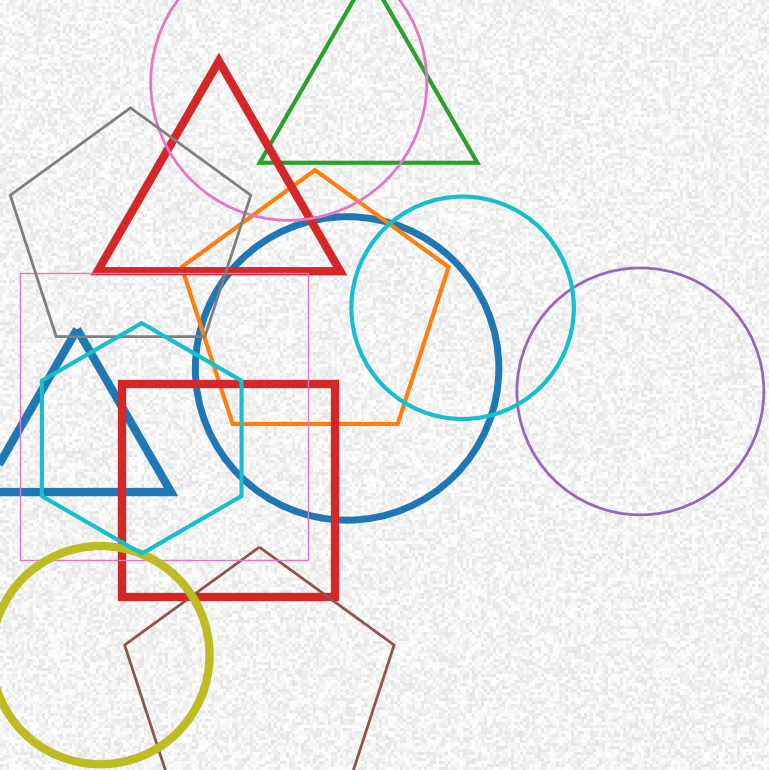[{"shape": "circle", "thickness": 2.5, "radius": 0.99, "center": [0.451, 0.522]}, {"shape": "triangle", "thickness": 3, "radius": 0.7, "center": [0.1, 0.431]}, {"shape": "pentagon", "thickness": 1.5, "radius": 0.91, "center": [0.409, 0.597]}, {"shape": "triangle", "thickness": 1.5, "radius": 0.82, "center": [0.479, 0.87]}, {"shape": "square", "thickness": 3, "radius": 0.69, "center": [0.297, 0.363]}, {"shape": "triangle", "thickness": 3, "radius": 0.91, "center": [0.284, 0.739]}, {"shape": "circle", "thickness": 1, "radius": 0.8, "center": [0.832, 0.492]}, {"shape": "pentagon", "thickness": 1, "radius": 0.92, "center": [0.337, 0.105]}, {"shape": "square", "thickness": 0.5, "radius": 0.93, "center": [0.213, 0.459]}, {"shape": "circle", "thickness": 1, "radius": 0.9, "center": [0.375, 0.893]}, {"shape": "pentagon", "thickness": 1, "radius": 0.82, "center": [0.17, 0.696]}, {"shape": "circle", "thickness": 3, "radius": 0.71, "center": [0.13, 0.149]}, {"shape": "hexagon", "thickness": 1.5, "radius": 0.75, "center": [0.184, 0.431]}, {"shape": "circle", "thickness": 1.5, "radius": 0.72, "center": [0.601, 0.6]}]